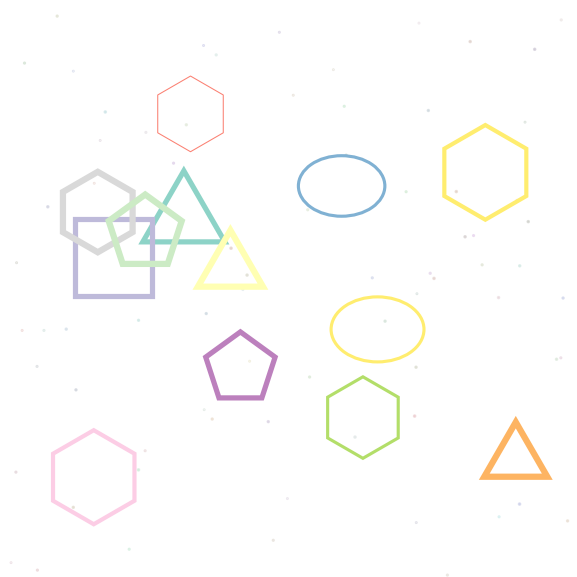[{"shape": "triangle", "thickness": 2.5, "radius": 0.41, "center": [0.318, 0.621]}, {"shape": "triangle", "thickness": 3, "radius": 0.33, "center": [0.399, 0.535]}, {"shape": "square", "thickness": 2.5, "radius": 0.33, "center": [0.196, 0.553]}, {"shape": "hexagon", "thickness": 0.5, "radius": 0.33, "center": [0.33, 0.802]}, {"shape": "oval", "thickness": 1.5, "radius": 0.37, "center": [0.592, 0.677]}, {"shape": "triangle", "thickness": 3, "radius": 0.32, "center": [0.893, 0.205]}, {"shape": "hexagon", "thickness": 1.5, "radius": 0.35, "center": [0.628, 0.276]}, {"shape": "hexagon", "thickness": 2, "radius": 0.41, "center": [0.162, 0.173]}, {"shape": "hexagon", "thickness": 3, "radius": 0.35, "center": [0.169, 0.632]}, {"shape": "pentagon", "thickness": 2.5, "radius": 0.32, "center": [0.416, 0.361]}, {"shape": "pentagon", "thickness": 3, "radius": 0.33, "center": [0.251, 0.596]}, {"shape": "oval", "thickness": 1.5, "radius": 0.4, "center": [0.654, 0.429]}, {"shape": "hexagon", "thickness": 2, "radius": 0.41, "center": [0.84, 0.701]}]